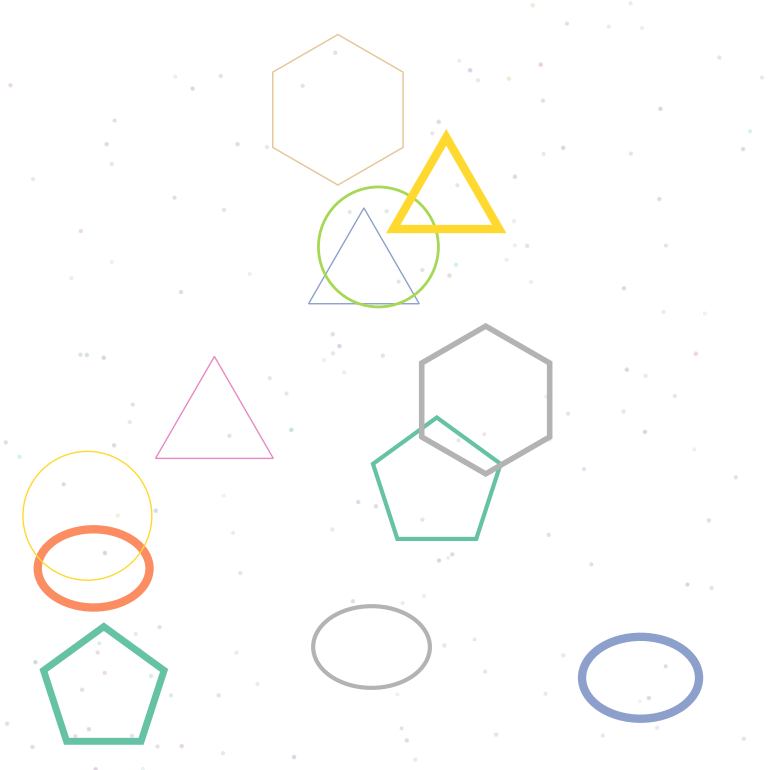[{"shape": "pentagon", "thickness": 2.5, "radius": 0.41, "center": [0.135, 0.104]}, {"shape": "pentagon", "thickness": 1.5, "radius": 0.44, "center": [0.567, 0.371]}, {"shape": "oval", "thickness": 3, "radius": 0.36, "center": [0.122, 0.262]}, {"shape": "triangle", "thickness": 0.5, "radius": 0.41, "center": [0.473, 0.647]}, {"shape": "oval", "thickness": 3, "radius": 0.38, "center": [0.832, 0.12]}, {"shape": "triangle", "thickness": 0.5, "radius": 0.44, "center": [0.278, 0.449]}, {"shape": "circle", "thickness": 1, "radius": 0.39, "center": [0.491, 0.679]}, {"shape": "triangle", "thickness": 3, "radius": 0.4, "center": [0.58, 0.742]}, {"shape": "circle", "thickness": 0.5, "radius": 0.42, "center": [0.113, 0.33]}, {"shape": "hexagon", "thickness": 0.5, "radius": 0.49, "center": [0.439, 0.857]}, {"shape": "oval", "thickness": 1.5, "radius": 0.38, "center": [0.483, 0.16]}, {"shape": "hexagon", "thickness": 2, "radius": 0.48, "center": [0.631, 0.481]}]